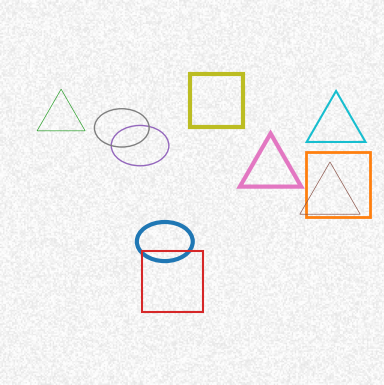[{"shape": "oval", "thickness": 3, "radius": 0.36, "center": [0.428, 0.373]}, {"shape": "square", "thickness": 2, "radius": 0.42, "center": [0.878, 0.521]}, {"shape": "triangle", "thickness": 0.5, "radius": 0.36, "center": [0.159, 0.696]}, {"shape": "square", "thickness": 1.5, "radius": 0.4, "center": [0.449, 0.268]}, {"shape": "oval", "thickness": 1, "radius": 0.37, "center": [0.364, 0.622]}, {"shape": "triangle", "thickness": 0.5, "radius": 0.45, "center": [0.857, 0.489]}, {"shape": "triangle", "thickness": 3, "radius": 0.46, "center": [0.703, 0.561]}, {"shape": "oval", "thickness": 1, "radius": 0.36, "center": [0.316, 0.668]}, {"shape": "square", "thickness": 3, "radius": 0.35, "center": [0.561, 0.738]}, {"shape": "triangle", "thickness": 1.5, "radius": 0.44, "center": [0.873, 0.675]}]